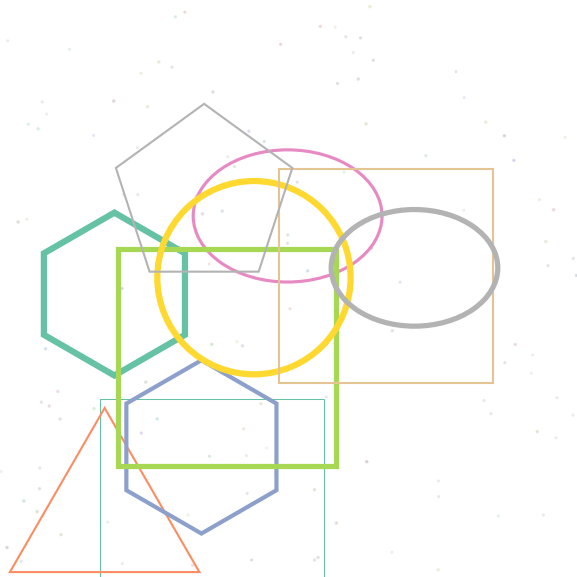[{"shape": "square", "thickness": 0.5, "radius": 0.97, "center": [0.367, 0.114]}, {"shape": "hexagon", "thickness": 3, "radius": 0.71, "center": [0.198, 0.49]}, {"shape": "triangle", "thickness": 1, "radius": 0.95, "center": [0.181, 0.103]}, {"shape": "hexagon", "thickness": 2, "radius": 0.75, "center": [0.349, 0.225]}, {"shape": "oval", "thickness": 1.5, "radius": 0.82, "center": [0.498, 0.625]}, {"shape": "square", "thickness": 2.5, "radius": 0.94, "center": [0.393, 0.38]}, {"shape": "circle", "thickness": 3, "radius": 0.84, "center": [0.44, 0.518]}, {"shape": "square", "thickness": 1, "radius": 0.93, "center": [0.668, 0.521]}, {"shape": "pentagon", "thickness": 1, "radius": 0.8, "center": [0.353, 0.659]}, {"shape": "oval", "thickness": 2.5, "radius": 0.72, "center": [0.718, 0.535]}]